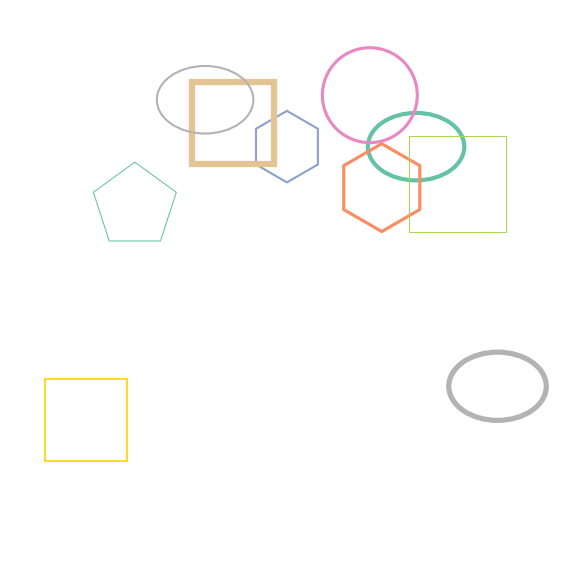[{"shape": "oval", "thickness": 2, "radius": 0.42, "center": [0.72, 0.745]}, {"shape": "pentagon", "thickness": 0.5, "radius": 0.38, "center": [0.233, 0.643]}, {"shape": "hexagon", "thickness": 1.5, "radius": 0.38, "center": [0.661, 0.674]}, {"shape": "hexagon", "thickness": 1, "radius": 0.31, "center": [0.497, 0.745]}, {"shape": "circle", "thickness": 1.5, "radius": 0.41, "center": [0.64, 0.834]}, {"shape": "square", "thickness": 0.5, "radius": 0.42, "center": [0.792, 0.68]}, {"shape": "square", "thickness": 1, "radius": 0.35, "center": [0.149, 0.272]}, {"shape": "square", "thickness": 3, "radius": 0.35, "center": [0.404, 0.786]}, {"shape": "oval", "thickness": 1, "radius": 0.42, "center": [0.355, 0.826]}, {"shape": "oval", "thickness": 2.5, "radius": 0.42, "center": [0.862, 0.33]}]